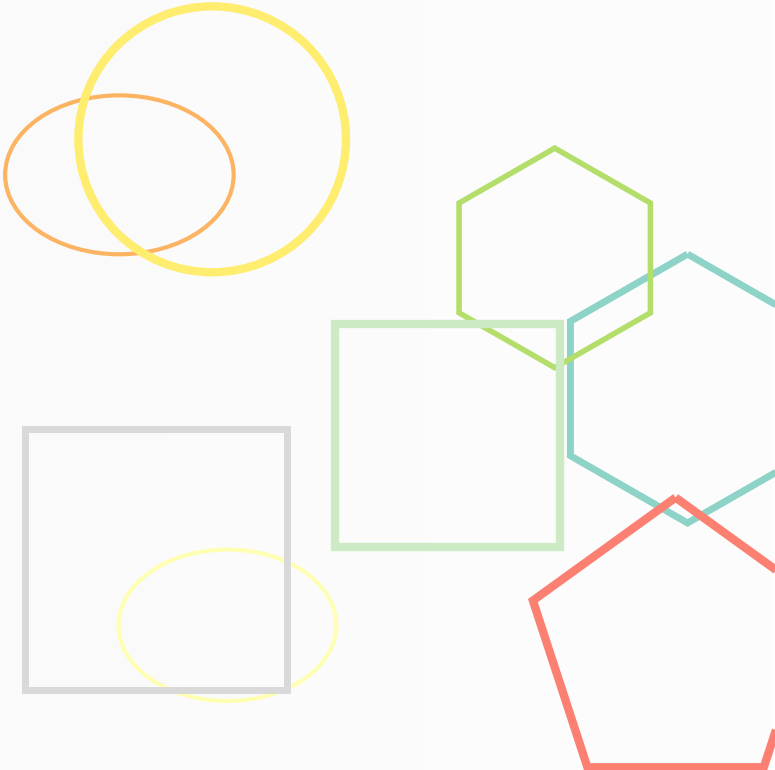[{"shape": "hexagon", "thickness": 2.5, "radius": 0.87, "center": [0.887, 0.495]}, {"shape": "oval", "thickness": 1.5, "radius": 0.7, "center": [0.293, 0.188]}, {"shape": "pentagon", "thickness": 3, "radius": 0.97, "center": [0.872, 0.16]}, {"shape": "oval", "thickness": 1.5, "radius": 0.74, "center": [0.154, 0.773]}, {"shape": "hexagon", "thickness": 2, "radius": 0.71, "center": [0.716, 0.665]}, {"shape": "square", "thickness": 2.5, "radius": 0.85, "center": [0.201, 0.273]}, {"shape": "square", "thickness": 3, "radius": 0.73, "center": [0.578, 0.434]}, {"shape": "circle", "thickness": 3, "radius": 0.86, "center": [0.274, 0.819]}]